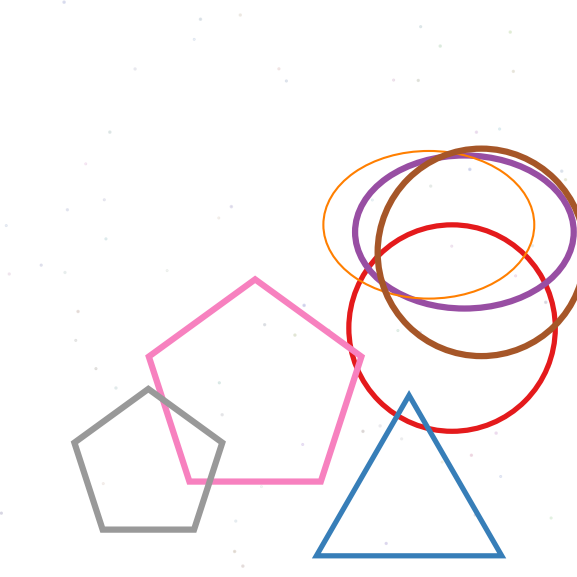[{"shape": "circle", "thickness": 2.5, "radius": 0.89, "center": [0.783, 0.431]}, {"shape": "triangle", "thickness": 2.5, "radius": 0.93, "center": [0.708, 0.129]}, {"shape": "oval", "thickness": 3, "radius": 0.95, "center": [0.804, 0.597]}, {"shape": "oval", "thickness": 1, "radius": 0.91, "center": [0.743, 0.61]}, {"shape": "circle", "thickness": 3, "radius": 0.9, "center": [0.834, 0.562]}, {"shape": "pentagon", "thickness": 3, "radius": 0.97, "center": [0.442, 0.322]}, {"shape": "pentagon", "thickness": 3, "radius": 0.67, "center": [0.257, 0.191]}]